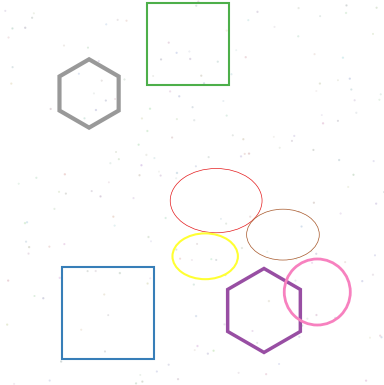[{"shape": "oval", "thickness": 0.5, "radius": 0.6, "center": [0.561, 0.479]}, {"shape": "square", "thickness": 1.5, "radius": 0.6, "center": [0.28, 0.188]}, {"shape": "square", "thickness": 1.5, "radius": 0.53, "center": [0.489, 0.885]}, {"shape": "hexagon", "thickness": 2.5, "radius": 0.55, "center": [0.686, 0.194]}, {"shape": "oval", "thickness": 1.5, "radius": 0.42, "center": [0.533, 0.334]}, {"shape": "oval", "thickness": 0.5, "radius": 0.47, "center": [0.735, 0.391]}, {"shape": "circle", "thickness": 2, "radius": 0.43, "center": [0.824, 0.242]}, {"shape": "hexagon", "thickness": 3, "radius": 0.44, "center": [0.231, 0.757]}]